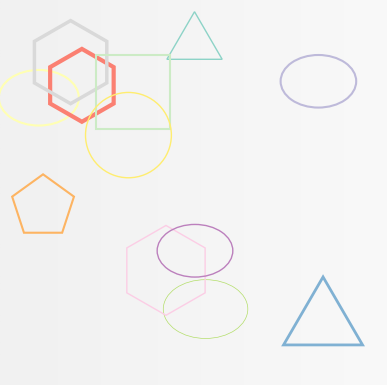[{"shape": "triangle", "thickness": 1, "radius": 0.41, "center": [0.502, 0.887]}, {"shape": "oval", "thickness": 1.5, "radius": 0.52, "center": [0.1, 0.746]}, {"shape": "oval", "thickness": 1.5, "radius": 0.49, "center": [0.822, 0.789]}, {"shape": "hexagon", "thickness": 3, "radius": 0.47, "center": [0.211, 0.778]}, {"shape": "triangle", "thickness": 2, "radius": 0.59, "center": [0.834, 0.163]}, {"shape": "pentagon", "thickness": 1.5, "radius": 0.42, "center": [0.111, 0.463]}, {"shape": "oval", "thickness": 0.5, "radius": 0.55, "center": [0.53, 0.197]}, {"shape": "hexagon", "thickness": 1, "radius": 0.58, "center": [0.428, 0.298]}, {"shape": "hexagon", "thickness": 2.5, "radius": 0.54, "center": [0.182, 0.839]}, {"shape": "oval", "thickness": 1, "radius": 0.49, "center": [0.503, 0.349]}, {"shape": "square", "thickness": 1.5, "radius": 0.48, "center": [0.344, 0.762]}, {"shape": "circle", "thickness": 1, "radius": 0.55, "center": [0.331, 0.649]}]